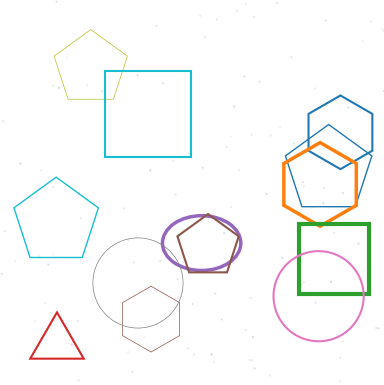[{"shape": "pentagon", "thickness": 1, "radius": 0.59, "center": [0.854, 0.559]}, {"shape": "hexagon", "thickness": 1.5, "radius": 0.48, "center": [0.884, 0.656]}, {"shape": "hexagon", "thickness": 2.5, "radius": 0.54, "center": [0.831, 0.521]}, {"shape": "square", "thickness": 3, "radius": 0.45, "center": [0.868, 0.327]}, {"shape": "triangle", "thickness": 1.5, "radius": 0.4, "center": [0.148, 0.108]}, {"shape": "oval", "thickness": 2.5, "radius": 0.51, "center": [0.524, 0.369]}, {"shape": "pentagon", "thickness": 1.5, "radius": 0.42, "center": [0.54, 0.36]}, {"shape": "hexagon", "thickness": 0.5, "radius": 0.43, "center": [0.392, 0.171]}, {"shape": "circle", "thickness": 1.5, "radius": 0.59, "center": [0.828, 0.231]}, {"shape": "circle", "thickness": 0.5, "radius": 0.59, "center": [0.358, 0.265]}, {"shape": "pentagon", "thickness": 0.5, "radius": 0.5, "center": [0.236, 0.823]}, {"shape": "square", "thickness": 1.5, "radius": 0.56, "center": [0.385, 0.703]}, {"shape": "pentagon", "thickness": 1, "radius": 0.58, "center": [0.146, 0.424]}]